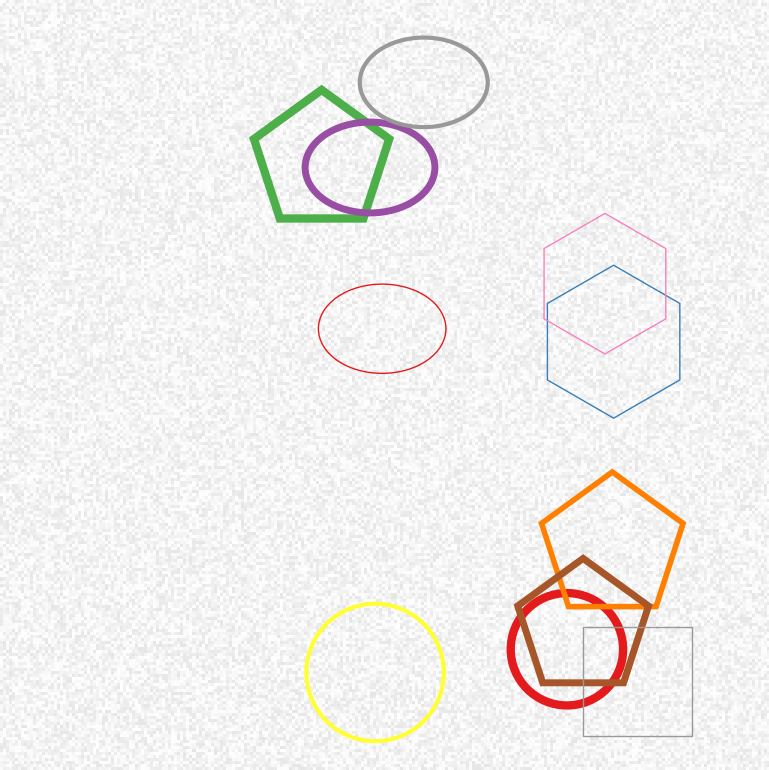[{"shape": "oval", "thickness": 0.5, "radius": 0.41, "center": [0.496, 0.573]}, {"shape": "circle", "thickness": 3, "radius": 0.36, "center": [0.736, 0.157]}, {"shape": "hexagon", "thickness": 0.5, "radius": 0.5, "center": [0.797, 0.556]}, {"shape": "pentagon", "thickness": 3, "radius": 0.46, "center": [0.418, 0.791]}, {"shape": "oval", "thickness": 2.5, "radius": 0.42, "center": [0.481, 0.782]}, {"shape": "pentagon", "thickness": 2, "radius": 0.48, "center": [0.795, 0.29]}, {"shape": "circle", "thickness": 1.5, "radius": 0.45, "center": [0.487, 0.127]}, {"shape": "pentagon", "thickness": 2.5, "radius": 0.45, "center": [0.757, 0.185]}, {"shape": "hexagon", "thickness": 0.5, "radius": 0.46, "center": [0.786, 0.632]}, {"shape": "oval", "thickness": 1.5, "radius": 0.42, "center": [0.55, 0.893]}, {"shape": "square", "thickness": 0.5, "radius": 0.35, "center": [0.828, 0.115]}]